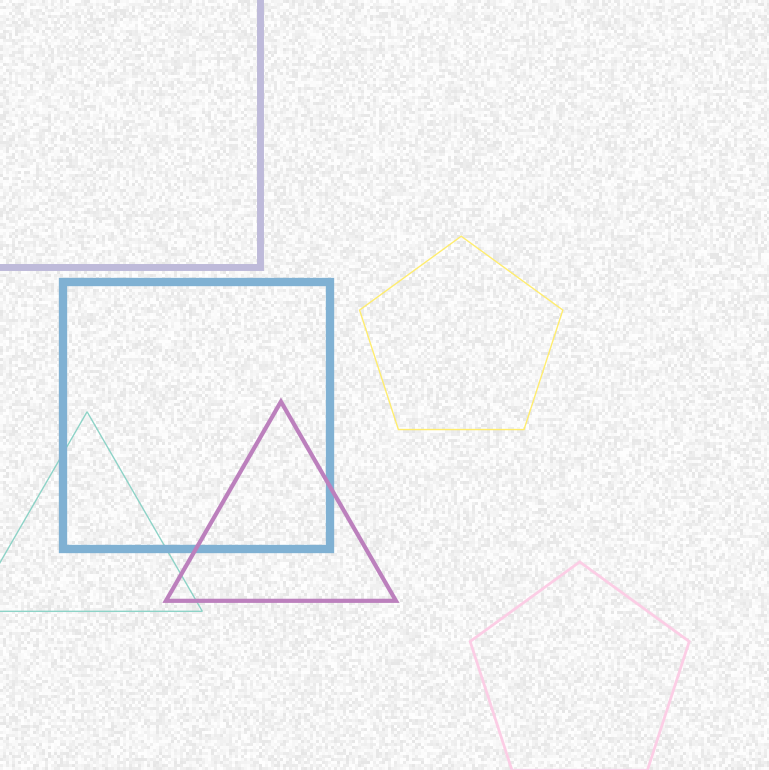[{"shape": "triangle", "thickness": 0.5, "radius": 0.86, "center": [0.113, 0.292]}, {"shape": "square", "thickness": 2.5, "radius": 0.92, "center": [0.153, 0.838]}, {"shape": "square", "thickness": 3, "radius": 0.87, "center": [0.255, 0.46]}, {"shape": "pentagon", "thickness": 1, "radius": 0.75, "center": [0.753, 0.121]}, {"shape": "triangle", "thickness": 1.5, "radius": 0.86, "center": [0.365, 0.306]}, {"shape": "pentagon", "thickness": 0.5, "radius": 0.69, "center": [0.599, 0.554]}]